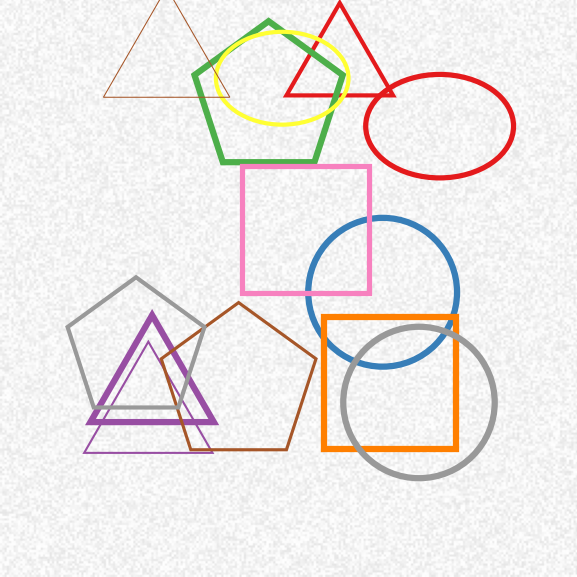[{"shape": "oval", "thickness": 2.5, "radius": 0.64, "center": [0.761, 0.781]}, {"shape": "triangle", "thickness": 2, "radius": 0.53, "center": [0.588, 0.887]}, {"shape": "circle", "thickness": 3, "radius": 0.64, "center": [0.663, 0.493]}, {"shape": "pentagon", "thickness": 3, "radius": 0.67, "center": [0.465, 0.827]}, {"shape": "triangle", "thickness": 3, "radius": 0.62, "center": [0.263, 0.33]}, {"shape": "triangle", "thickness": 1, "radius": 0.64, "center": [0.257, 0.279]}, {"shape": "square", "thickness": 3, "radius": 0.57, "center": [0.675, 0.335]}, {"shape": "oval", "thickness": 2, "radius": 0.57, "center": [0.489, 0.864]}, {"shape": "triangle", "thickness": 0.5, "radius": 0.63, "center": [0.289, 0.894]}, {"shape": "pentagon", "thickness": 1.5, "radius": 0.7, "center": [0.413, 0.334]}, {"shape": "square", "thickness": 2.5, "radius": 0.55, "center": [0.529, 0.601]}, {"shape": "pentagon", "thickness": 2, "radius": 0.62, "center": [0.236, 0.394]}, {"shape": "circle", "thickness": 3, "radius": 0.66, "center": [0.726, 0.302]}]